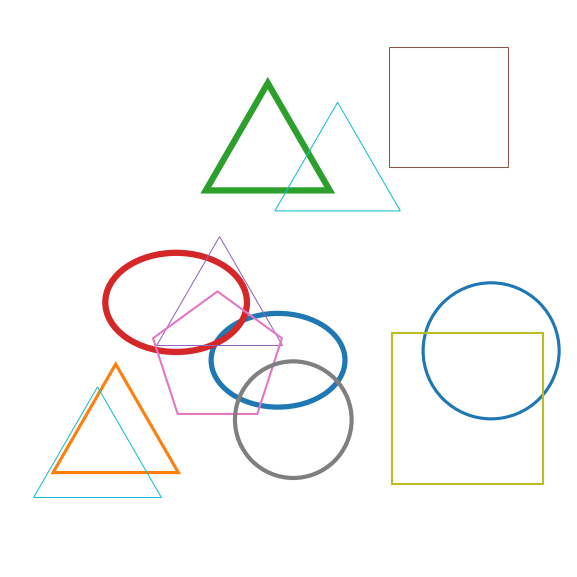[{"shape": "circle", "thickness": 1.5, "radius": 0.59, "center": [0.85, 0.392]}, {"shape": "oval", "thickness": 2.5, "radius": 0.58, "center": [0.481, 0.375]}, {"shape": "triangle", "thickness": 1.5, "radius": 0.63, "center": [0.2, 0.243]}, {"shape": "triangle", "thickness": 3, "radius": 0.62, "center": [0.464, 0.731]}, {"shape": "oval", "thickness": 3, "radius": 0.61, "center": [0.305, 0.476]}, {"shape": "triangle", "thickness": 0.5, "radius": 0.63, "center": [0.38, 0.464]}, {"shape": "square", "thickness": 0.5, "radius": 0.52, "center": [0.776, 0.814]}, {"shape": "pentagon", "thickness": 1, "radius": 0.59, "center": [0.377, 0.377]}, {"shape": "circle", "thickness": 2, "radius": 0.5, "center": [0.508, 0.272]}, {"shape": "square", "thickness": 1, "radius": 0.65, "center": [0.81, 0.292]}, {"shape": "triangle", "thickness": 0.5, "radius": 0.63, "center": [0.585, 0.697]}, {"shape": "triangle", "thickness": 0.5, "radius": 0.64, "center": [0.169, 0.202]}]